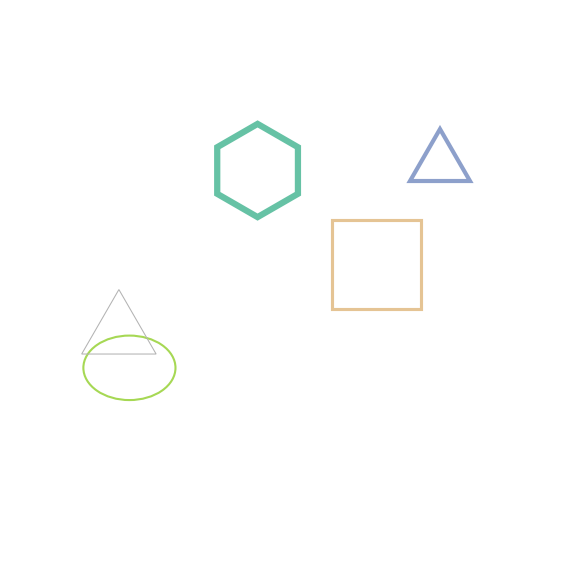[{"shape": "hexagon", "thickness": 3, "radius": 0.4, "center": [0.446, 0.704]}, {"shape": "triangle", "thickness": 2, "radius": 0.3, "center": [0.762, 0.716]}, {"shape": "oval", "thickness": 1, "radius": 0.4, "center": [0.224, 0.362]}, {"shape": "square", "thickness": 1.5, "radius": 0.38, "center": [0.652, 0.541]}, {"shape": "triangle", "thickness": 0.5, "radius": 0.37, "center": [0.206, 0.423]}]